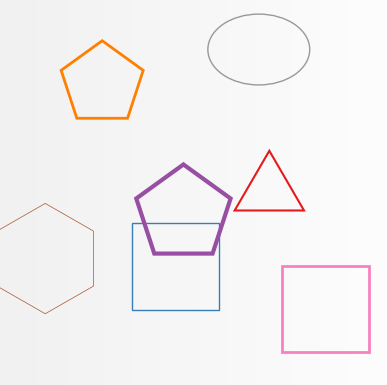[{"shape": "triangle", "thickness": 1.5, "radius": 0.52, "center": [0.695, 0.505]}, {"shape": "square", "thickness": 1, "radius": 0.57, "center": [0.453, 0.307]}, {"shape": "pentagon", "thickness": 3, "radius": 0.64, "center": [0.473, 0.445]}, {"shape": "pentagon", "thickness": 2, "radius": 0.56, "center": [0.264, 0.783]}, {"shape": "hexagon", "thickness": 0.5, "radius": 0.72, "center": [0.117, 0.328]}, {"shape": "square", "thickness": 2, "radius": 0.56, "center": [0.839, 0.197]}, {"shape": "oval", "thickness": 1, "radius": 0.66, "center": [0.668, 0.871]}]